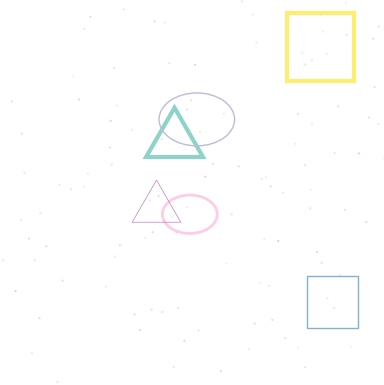[{"shape": "triangle", "thickness": 3, "radius": 0.43, "center": [0.453, 0.635]}, {"shape": "oval", "thickness": 1, "radius": 0.49, "center": [0.511, 0.69]}, {"shape": "square", "thickness": 1, "radius": 0.33, "center": [0.863, 0.216]}, {"shape": "oval", "thickness": 2, "radius": 0.36, "center": [0.493, 0.443]}, {"shape": "triangle", "thickness": 0.5, "radius": 0.36, "center": [0.406, 0.459]}, {"shape": "square", "thickness": 3, "radius": 0.44, "center": [0.832, 0.879]}]